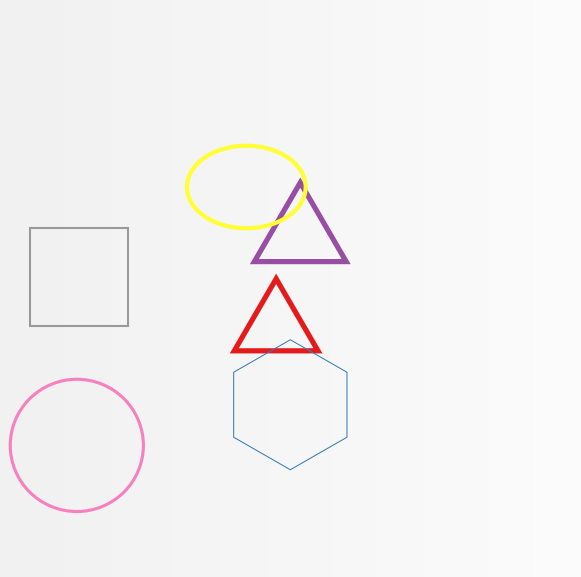[{"shape": "triangle", "thickness": 2.5, "radius": 0.42, "center": [0.475, 0.433]}, {"shape": "hexagon", "thickness": 0.5, "radius": 0.56, "center": [0.499, 0.298]}, {"shape": "triangle", "thickness": 2.5, "radius": 0.46, "center": [0.517, 0.592]}, {"shape": "oval", "thickness": 2, "radius": 0.51, "center": [0.424, 0.675]}, {"shape": "circle", "thickness": 1.5, "radius": 0.57, "center": [0.132, 0.228]}, {"shape": "square", "thickness": 1, "radius": 0.42, "center": [0.136, 0.52]}]